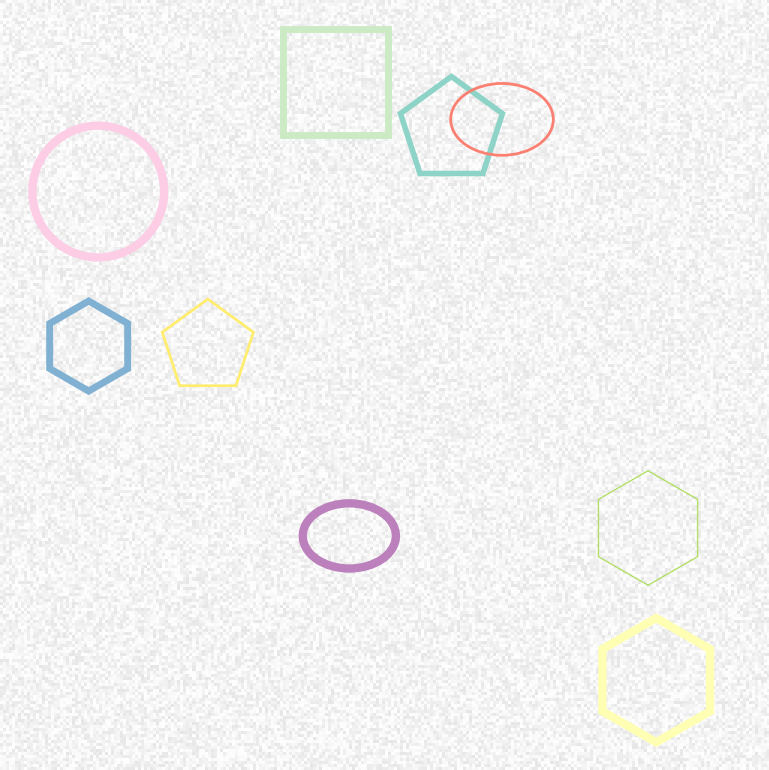[{"shape": "pentagon", "thickness": 2, "radius": 0.35, "center": [0.586, 0.831]}, {"shape": "hexagon", "thickness": 3, "radius": 0.4, "center": [0.852, 0.117]}, {"shape": "oval", "thickness": 1, "radius": 0.33, "center": [0.652, 0.845]}, {"shape": "hexagon", "thickness": 2.5, "radius": 0.29, "center": [0.115, 0.551]}, {"shape": "hexagon", "thickness": 0.5, "radius": 0.37, "center": [0.842, 0.314]}, {"shape": "circle", "thickness": 3, "radius": 0.43, "center": [0.128, 0.751]}, {"shape": "oval", "thickness": 3, "radius": 0.3, "center": [0.454, 0.304]}, {"shape": "square", "thickness": 2.5, "radius": 0.34, "center": [0.435, 0.893]}, {"shape": "pentagon", "thickness": 1, "radius": 0.31, "center": [0.27, 0.549]}]